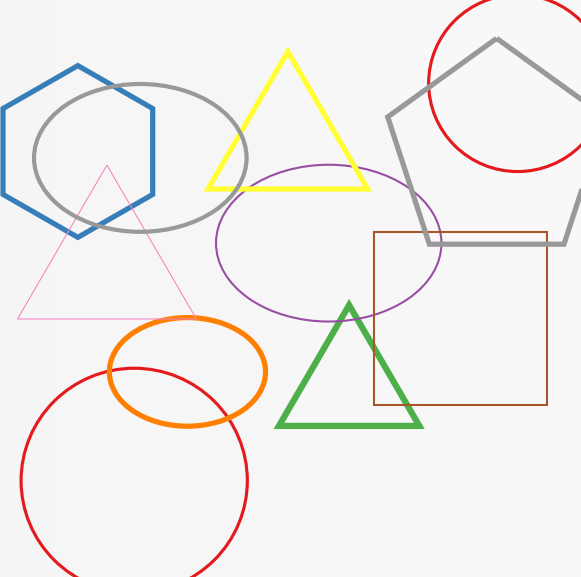[{"shape": "circle", "thickness": 1.5, "radius": 0.77, "center": [0.891, 0.855]}, {"shape": "circle", "thickness": 1.5, "radius": 0.97, "center": [0.231, 0.167]}, {"shape": "hexagon", "thickness": 2.5, "radius": 0.74, "center": [0.134, 0.737]}, {"shape": "triangle", "thickness": 3, "radius": 0.7, "center": [0.601, 0.331]}, {"shape": "oval", "thickness": 1, "radius": 0.97, "center": [0.566, 0.578]}, {"shape": "oval", "thickness": 2.5, "radius": 0.67, "center": [0.322, 0.355]}, {"shape": "triangle", "thickness": 2.5, "radius": 0.79, "center": [0.495, 0.751]}, {"shape": "square", "thickness": 1, "radius": 0.74, "center": [0.792, 0.448]}, {"shape": "triangle", "thickness": 0.5, "radius": 0.89, "center": [0.184, 0.536]}, {"shape": "oval", "thickness": 2, "radius": 0.91, "center": [0.241, 0.726]}, {"shape": "pentagon", "thickness": 2.5, "radius": 0.99, "center": [0.854, 0.736]}]